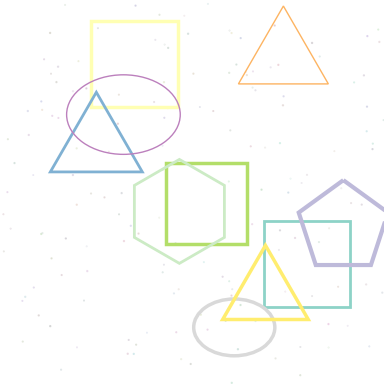[{"shape": "square", "thickness": 2, "radius": 0.56, "center": [0.797, 0.314]}, {"shape": "square", "thickness": 2.5, "radius": 0.56, "center": [0.349, 0.834]}, {"shape": "pentagon", "thickness": 3, "radius": 0.61, "center": [0.892, 0.41]}, {"shape": "triangle", "thickness": 2, "radius": 0.69, "center": [0.25, 0.622]}, {"shape": "triangle", "thickness": 1, "radius": 0.67, "center": [0.736, 0.849]}, {"shape": "square", "thickness": 2.5, "radius": 0.52, "center": [0.536, 0.472]}, {"shape": "oval", "thickness": 2.5, "radius": 0.53, "center": [0.608, 0.15]}, {"shape": "oval", "thickness": 1, "radius": 0.74, "center": [0.321, 0.702]}, {"shape": "hexagon", "thickness": 2, "radius": 0.67, "center": [0.466, 0.451]}, {"shape": "triangle", "thickness": 2.5, "radius": 0.64, "center": [0.69, 0.234]}]